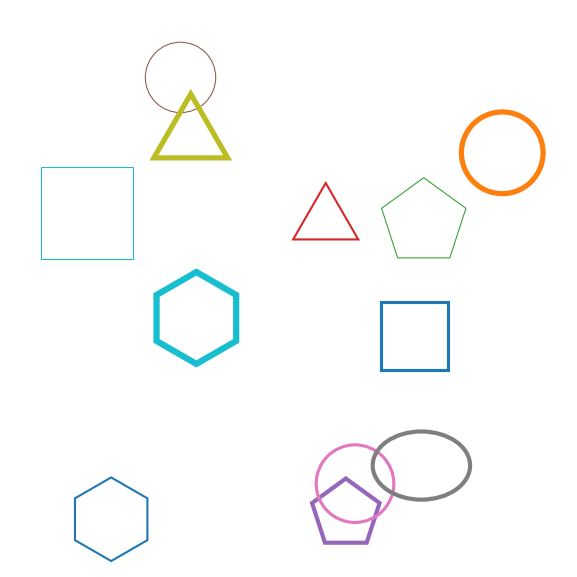[{"shape": "square", "thickness": 1.5, "radius": 0.29, "center": [0.717, 0.418]}, {"shape": "hexagon", "thickness": 1, "radius": 0.36, "center": [0.193, 0.1]}, {"shape": "circle", "thickness": 2.5, "radius": 0.35, "center": [0.87, 0.735]}, {"shape": "pentagon", "thickness": 0.5, "radius": 0.38, "center": [0.734, 0.615]}, {"shape": "triangle", "thickness": 1, "radius": 0.33, "center": [0.564, 0.617]}, {"shape": "pentagon", "thickness": 2, "radius": 0.31, "center": [0.599, 0.109]}, {"shape": "circle", "thickness": 0.5, "radius": 0.3, "center": [0.313, 0.865]}, {"shape": "circle", "thickness": 1.5, "radius": 0.34, "center": [0.615, 0.162]}, {"shape": "oval", "thickness": 2, "radius": 0.42, "center": [0.73, 0.193]}, {"shape": "triangle", "thickness": 2.5, "radius": 0.37, "center": [0.33, 0.763]}, {"shape": "square", "thickness": 0.5, "radius": 0.4, "center": [0.15, 0.63]}, {"shape": "hexagon", "thickness": 3, "radius": 0.4, "center": [0.34, 0.449]}]